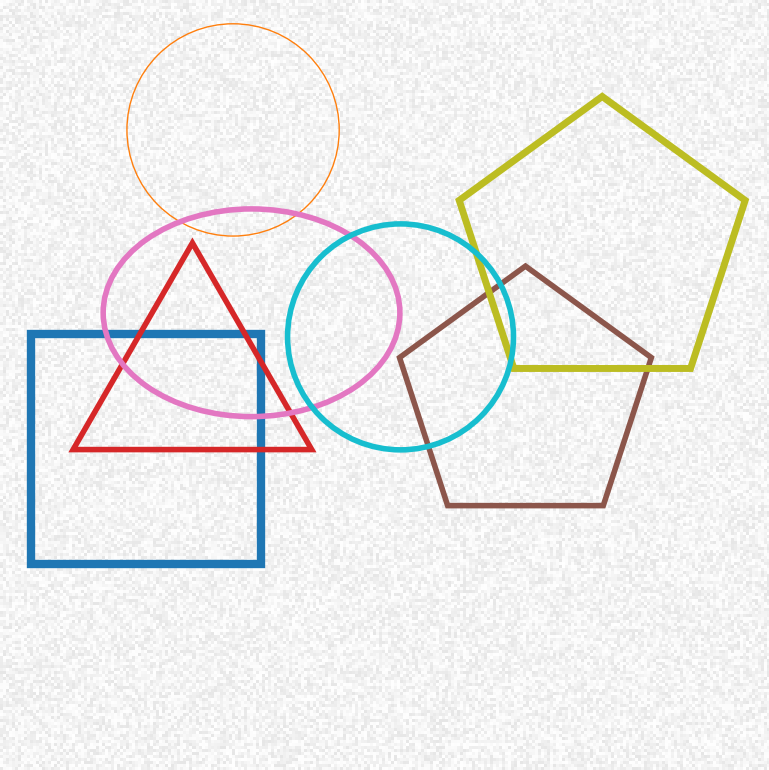[{"shape": "square", "thickness": 3, "radius": 0.75, "center": [0.19, 0.417]}, {"shape": "circle", "thickness": 0.5, "radius": 0.69, "center": [0.303, 0.831]}, {"shape": "triangle", "thickness": 2, "radius": 0.89, "center": [0.25, 0.506]}, {"shape": "pentagon", "thickness": 2, "radius": 0.86, "center": [0.682, 0.482]}, {"shape": "oval", "thickness": 2, "radius": 0.96, "center": [0.327, 0.594]}, {"shape": "pentagon", "thickness": 2.5, "radius": 0.98, "center": [0.782, 0.679]}, {"shape": "circle", "thickness": 2, "radius": 0.73, "center": [0.52, 0.562]}]